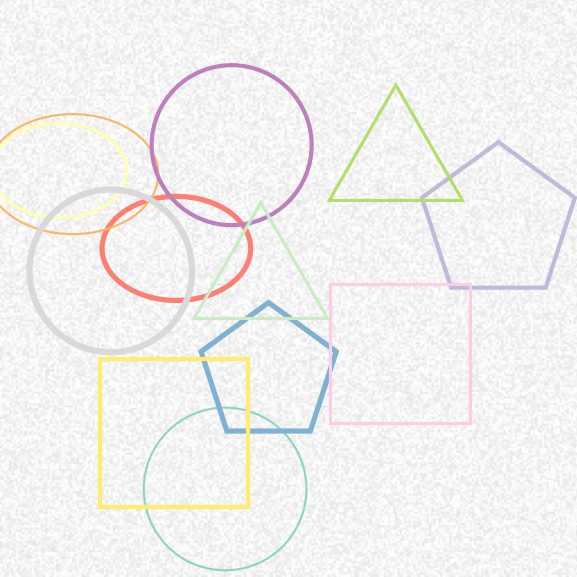[{"shape": "circle", "thickness": 1, "radius": 0.7, "center": [0.39, 0.152]}, {"shape": "oval", "thickness": 1.5, "radius": 0.59, "center": [0.103, 0.704]}, {"shape": "pentagon", "thickness": 2, "radius": 0.7, "center": [0.863, 0.614]}, {"shape": "oval", "thickness": 2.5, "radius": 0.64, "center": [0.305, 0.569]}, {"shape": "pentagon", "thickness": 2.5, "radius": 0.61, "center": [0.465, 0.352]}, {"shape": "oval", "thickness": 1, "radius": 0.74, "center": [0.126, 0.698]}, {"shape": "triangle", "thickness": 1.5, "radius": 0.67, "center": [0.685, 0.719]}, {"shape": "square", "thickness": 1.5, "radius": 0.6, "center": [0.693, 0.387]}, {"shape": "circle", "thickness": 3, "radius": 0.7, "center": [0.192, 0.53]}, {"shape": "circle", "thickness": 2, "radius": 0.69, "center": [0.401, 0.748]}, {"shape": "triangle", "thickness": 1.5, "radius": 0.67, "center": [0.452, 0.514]}, {"shape": "square", "thickness": 2, "radius": 0.64, "center": [0.301, 0.249]}]